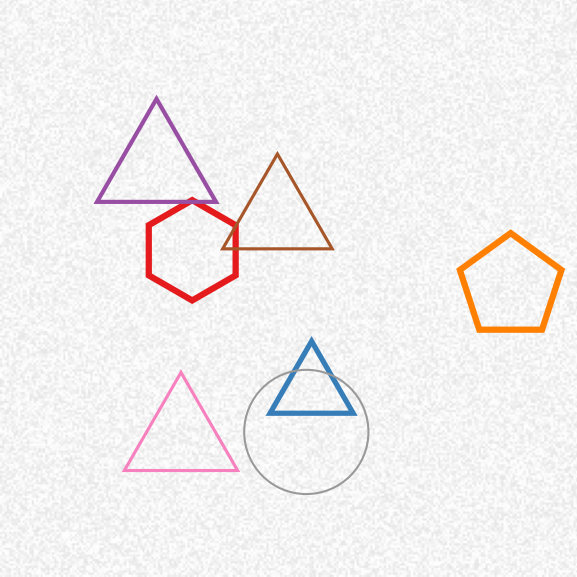[{"shape": "hexagon", "thickness": 3, "radius": 0.43, "center": [0.333, 0.566]}, {"shape": "triangle", "thickness": 2.5, "radius": 0.42, "center": [0.54, 0.325]}, {"shape": "triangle", "thickness": 2, "radius": 0.59, "center": [0.271, 0.709]}, {"shape": "pentagon", "thickness": 3, "radius": 0.46, "center": [0.884, 0.503]}, {"shape": "triangle", "thickness": 1.5, "radius": 0.55, "center": [0.48, 0.623]}, {"shape": "triangle", "thickness": 1.5, "radius": 0.57, "center": [0.313, 0.241]}, {"shape": "circle", "thickness": 1, "radius": 0.54, "center": [0.53, 0.251]}]